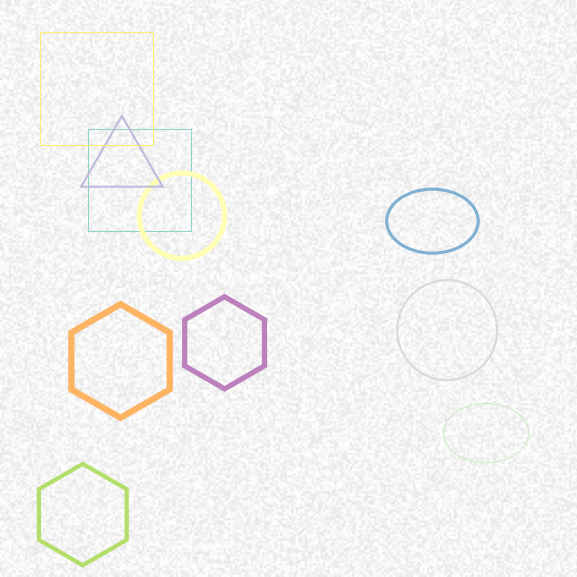[{"shape": "square", "thickness": 0.5, "radius": 0.44, "center": [0.242, 0.688]}, {"shape": "circle", "thickness": 2.5, "radius": 0.37, "center": [0.315, 0.626]}, {"shape": "triangle", "thickness": 1, "radius": 0.41, "center": [0.211, 0.717]}, {"shape": "oval", "thickness": 1.5, "radius": 0.4, "center": [0.749, 0.616]}, {"shape": "hexagon", "thickness": 3, "radius": 0.49, "center": [0.209, 0.374]}, {"shape": "hexagon", "thickness": 2, "radius": 0.44, "center": [0.143, 0.108]}, {"shape": "circle", "thickness": 1, "radius": 0.43, "center": [0.774, 0.427]}, {"shape": "hexagon", "thickness": 2.5, "radius": 0.4, "center": [0.389, 0.406]}, {"shape": "oval", "thickness": 0.5, "radius": 0.37, "center": [0.842, 0.249]}, {"shape": "square", "thickness": 0.5, "radius": 0.49, "center": [0.167, 0.845]}]